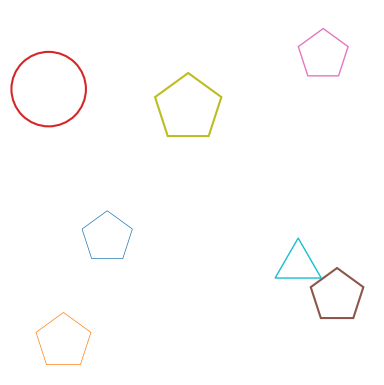[{"shape": "pentagon", "thickness": 0.5, "radius": 0.34, "center": [0.279, 0.384]}, {"shape": "pentagon", "thickness": 0.5, "radius": 0.37, "center": [0.165, 0.113]}, {"shape": "circle", "thickness": 1.5, "radius": 0.48, "center": [0.126, 0.769]}, {"shape": "pentagon", "thickness": 1.5, "radius": 0.36, "center": [0.875, 0.232]}, {"shape": "pentagon", "thickness": 1, "radius": 0.34, "center": [0.839, 0.858]}, {"shape": "pentagon", "thickness": 1.5, "radius": 0.45, "center": [0.489, 0.72]}, {"shape": "triangle", "thickness": 1, "radius": 0.35, "center": [0.774, 0.312]}]